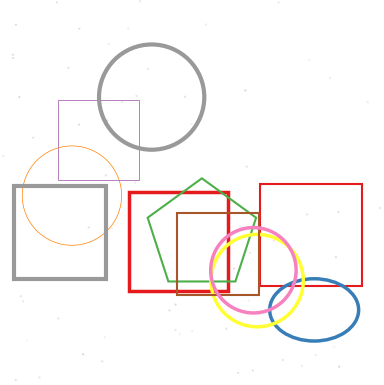[{"shape": "square", "thickness": 2.5, "radius": 0.64, "center": [0.464, 0.372]}, {"shape": "square", "thickness": 1.5, "radius": 0.66, "center": [0.808, 0.389]}, {"shape": "oval", "thickness": 2.5, "radius": 0.58, "center": [0.816, 0.195]}, {"shape": "pentagon", "thickness": 1.5, "radius": 0.74, "center": [0.524, 0.389]}, {"shape": "square", "thickness": 0.5, "radius": 0.52, "center": [0.256, 0.636]}, {"shape": "circle", "thickness": 0.5, "radius": 0.65, "center": [0.187, 0.492]}, {"shape": "circle", "thickness": 2.5, "radius": 0.6, "center": [0.668, 0.271]}, {"shape": "square", "thickness": 1.5, "radius": 0.53, "center": [0.565, 0.341]}, {"shape": "circle", "thickness": 2.5, "radius": 0.55, "center": [0.658, 0.298]}, {"shape": "square", "thickness": 3, "radius": 0.6, "center": [0.156, 0.396]}, {"shape": "circle", "thickness": 3, "radius": 0.68, "center": [0.394, 0.748]}]